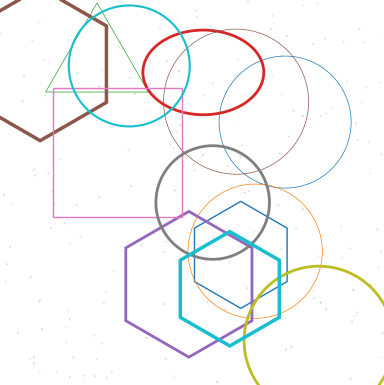[{"shape": "hexagon", "thickness": 1, "radius": 0.69, "center": [0.625, 0.338]}, {"shape": "circle", "thickness": 0.5, "radius": 0.86, "center": [0.741, 0.683]}, {"shape": "circle", "thickness": 0.5, "radius": 0.87, "center": [0.663, 0.348]}, {"shape": "triangle", "thickness": 0.5, "radius": 0.77, "center": [0.252, 0.838]}, {"shape": "oval", "thickness": 2, "radius": 0.79, "center": [0.528, 0.812]}, {"shape": "hexagon", "thickness": 2, "radius": 0.95, "center": [0.491, 0.262]}, {"shape": "circle", "thickness": 0.5, "radius": 0.94, "center": [0.613, 0.736]}, {"shape": "hexagon", "thickness": 2.5, "radius": 0.99, "center": [0.104, 0.833]}, {"shape": "square", "thickness": 1, "radius": 0.84, "center": [0.306, 0.604]}, {"shape": "circle", "thickness": 2, "radius": 0.74, "center": [0.552, 0.474]}, {"shape": "circle", "thickness": 2, "radius": 0.97, "center": [0.828, 0.115]}, {"shape": "hexagon", "thickness": 2.5, "radius": 0.74, "center": [0.597, 0.25]}, {"shape": "circle", "thickness": 1.5, "radius": 0.79, "center": [0.336, 0.829]}]